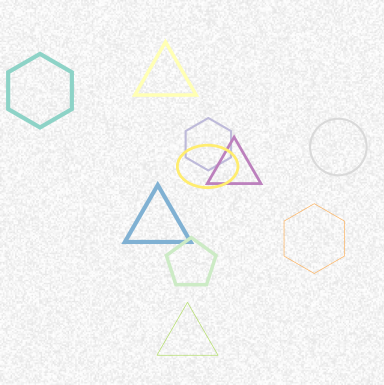[{"shape": "hexagon", "thickness": 3, "radius": 0.48, "center": [0.104, 0.765]}, {"shape": "triangle", "thickness": 2.5, "radius": 0.46, "center": [0.43, 0.799]}, {"shape": "hexagon", "thickness": 1.5, "radius": 0.34, "center": [0.541, 0.625]}, {"shape": "triangle", "thickness": 3, "radius": 0.49, "center": [0.41, 0.421]}, {"shape": "hexagon", "thickness": 0.5, "radius": 0.45, "center": [0.816, 0.38]}, {"shape": "triangle", "thickness": 0.5, "radius": 0.46, "center": [0.487, 0.123]}, {"shape": "circle", "thickness": 1.5, "radius": 0.37, "center": [0.879, 0.618]}, {"shape": "triangle", "thickness": 2, "radius": 0.4, "center": [0.608, 0.563]}, {"shape": "pentagon", "thickness": 2.5, "radius": 0.34, "center": [0.497, 0.315]}, {"shape": "oval", "thickness": 2, "radius": 0.39, "center": [0.539, 0.568]}]